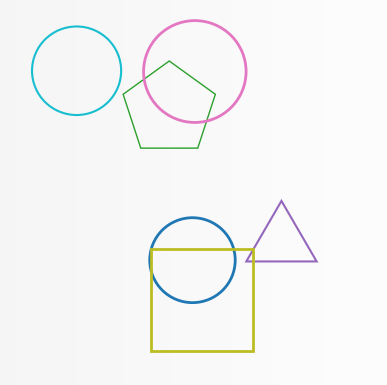[{"shape": "circle", "thickness": 2, "radius": 0.55, "center": [0.497, 0.324]}, {"shape": "pentagon", "thickness": 1, "radius": 0.63, "center": [0.437, 0.716]}, {"shape": "triangle", "thickness": 1.5, "radius": 0.52, "center": [0.726, 0.373]}, {"shape": "circle", "thickness": 2, "radius": 0.66, "center": [0.503, 0.814]}, {"shape": "square", "thickness": 2, "radius": 0.66, "center": [0.522, 0.221]}, {"shape": "circle", "thickness": 1.5, "radius": 0.58, "center": [0.198, 0.816]}]